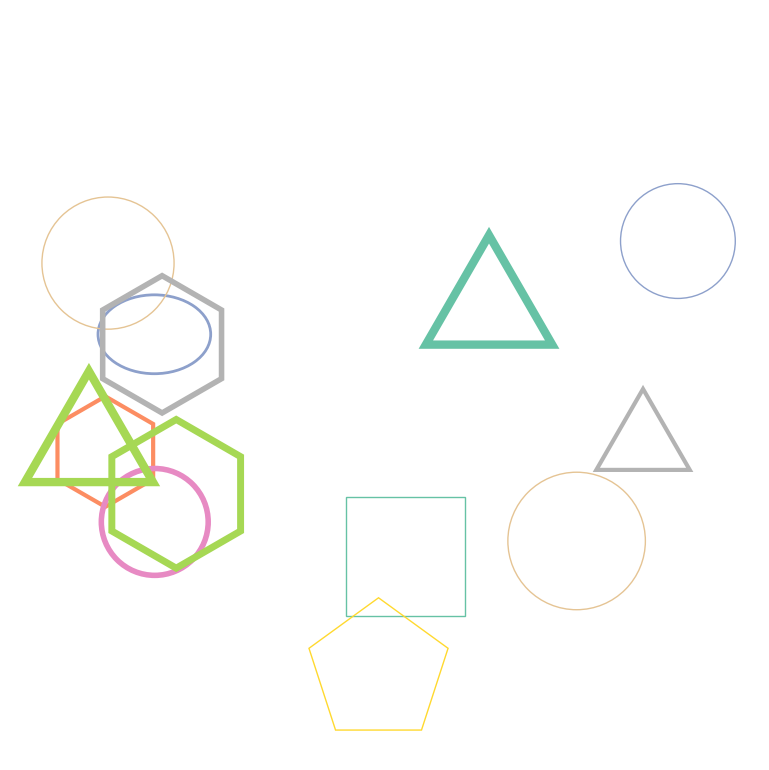[{"shape": "square", "thickness": 0.5, "radius": 0.39, "center": [0.526, 0.278]}, {"shape": "triangle", "thickness": 3, "radius": 0.47, "center": [0.635, 0.6]}, {"shape": "hexagon", "thickness": 1.5, "radius": 0.36, "center": [0.137, 0.414]}, {"shape": "circle", "thickness": 0.5, "radius": 0.37, "center": [0.88, 0.687]}, {"shape": "oval", "thickness": 1, "radius": 0.37, "center": [0.2, 0.566]}, {"shape": "circle", "thickness": 2, "radius": 0.35, "center": [0.201, 0.322]}, {"shape": "hexagon", "thickness": 2.5, "radius": 0.48, "center": [0.229, 0.359]}, {"shape": "triangle", "thickness": 3, "radius": 0.48, "center": [0.116, 0.422]}, {"shape": "pentagon", "thickness": 0.5, "radius": 0.47, "center": [0.492, 0.129]}, {"shape": "circle", "thickness": 0.5, "radius": 0.45, "center": [0.749, 0.297]}, {"shape": "circle", "thickness": 0.5, "radius": 0.43, "center": [0.14, 0.658]}, {"shape": "hexagon", "thickness": 2, "radius": 0.45, "center": [0.211, 0.553]}, {"shape": "triangle", "thickness": 1.5, "radius": 0.35, "center": [0.835, 0.425]}]